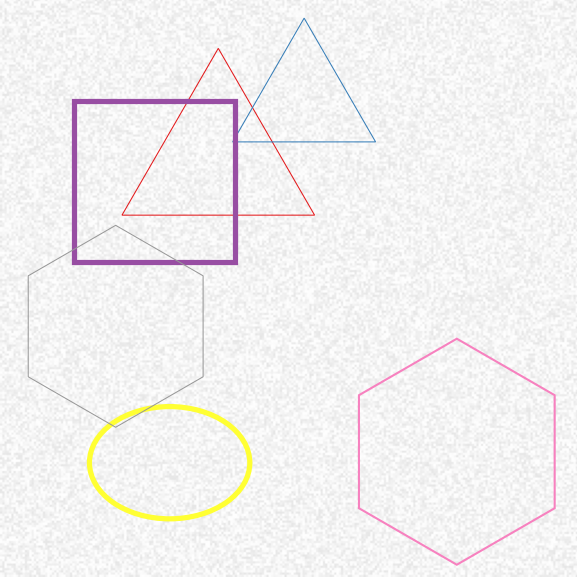[{"shape": "triangle", "thickness": 0.5, "radius": 0.96, "center": [0.378, 0.723]}, {"shape": "triangle", "thickness": 0.5, "radius": 0.71, "center": [0.527, 0.825]}, {"shape": "square", "thickness": 2.5, "radius": 0.7, "center": [0.267, 0.684]}, {"shape": "oval", "thickness": 2.5, "radius": 0.69, "center": [0.294, 0.198]}, {"shape": "hexagon", "thickness": 1, "radius": 0.98, "center": [0.791, 0.217]}, {"shape": "hexagon", "thickness": 0.5, "radius": 0.87, "center": [0.2, 0.434]}]